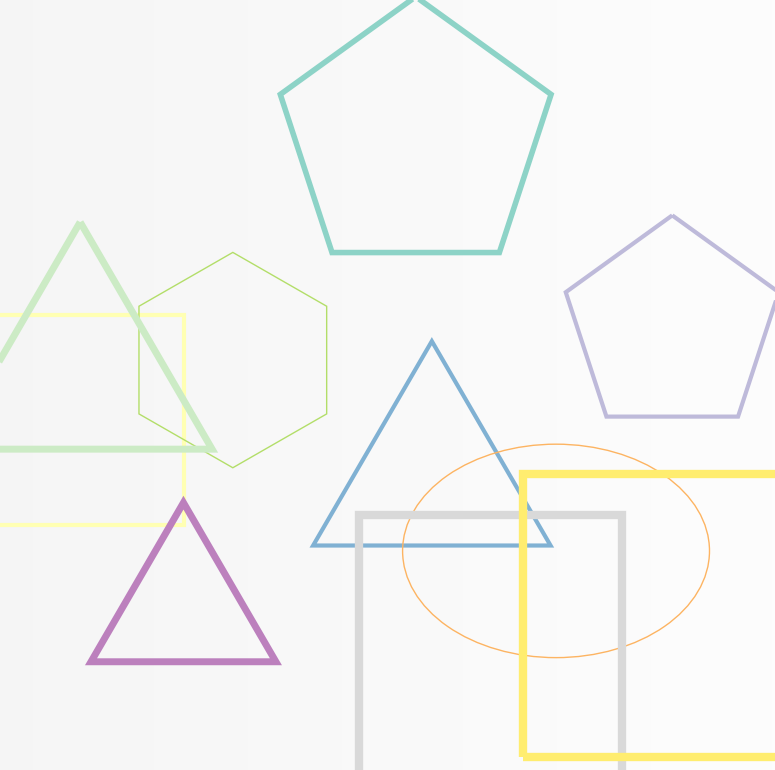[{"shape": "pentagon", "thickness": 2, "radius": 0.92, "center": [0.536, 0.821]}, {"shape": "square", "thickness": 1.5, "radius": 0.68, "center": [0.101, 0.454]}, {"shape": "pentagon", "thickness": 1.5, "radius": 0.72, "center": [0.867, 0.576]}, {"shape": "triangle", "thickness": 1.5, "radius": 0.88, "center": [0.557, 0.38]}, {"shape": "oval", "thickness": 0.5, "radius": 0.99, "center": [0.717, 0.285]}, {"shape": "hexagon", "thickness": 0.5, "radius": 0.7, "center": [0.3, 0.532]}, {"shape": "square", "thickness": 3, "radius": 0.85, "center": [0.633, 0.162]}, {"shape": "triangle", "thickness": 2.5, "radius": 0.69, "center": [0.237, 0.209]}, {"shape": "triangle", "thickness": 2.5, "radius": 0.98, "center": [0.103, 0.515]}, {"shape": "square", "thickness": 3, "radius": 0.92, "center": [0.858, 0.201]}]